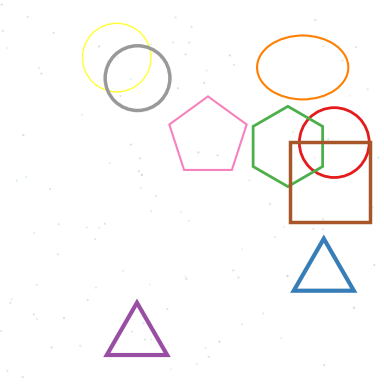[{"shape": "circle", "thickness": 2, "radius": 0.45, "center": [0.868, 0.63]}, {"shape": "triangle", "thickness": 3, "radius": 0.45, "center": [0.841, 0.29]}, {"shape": "hexagon", "thickness": 2, "radius": 0.52, "center": [0.748, 0.62]}, {"shape": "triangle", "thickness": 3, "radius": 0.45, "center": [0.356, 0.123]}, {"shape": "oval", "thickness": 1.5, "radius": 0.59, "center": [0.786, 0.825]}, {"shape": "circle", "thickness": 1, "radius": 0.45, "center": [0.303, 0.85]}, {"shape": "square", "thickness": 2.5, "radius": 0.52, "center": [0.858, 0.528]}, {"shape": "pentagon", "thickness": 1.5, "radius": 0.53, "center": [0.54, 0.644]}, {"shape": "circle", "thickness": 2.5, "radius": 0.42, "center": [0.357, 0.797]}]